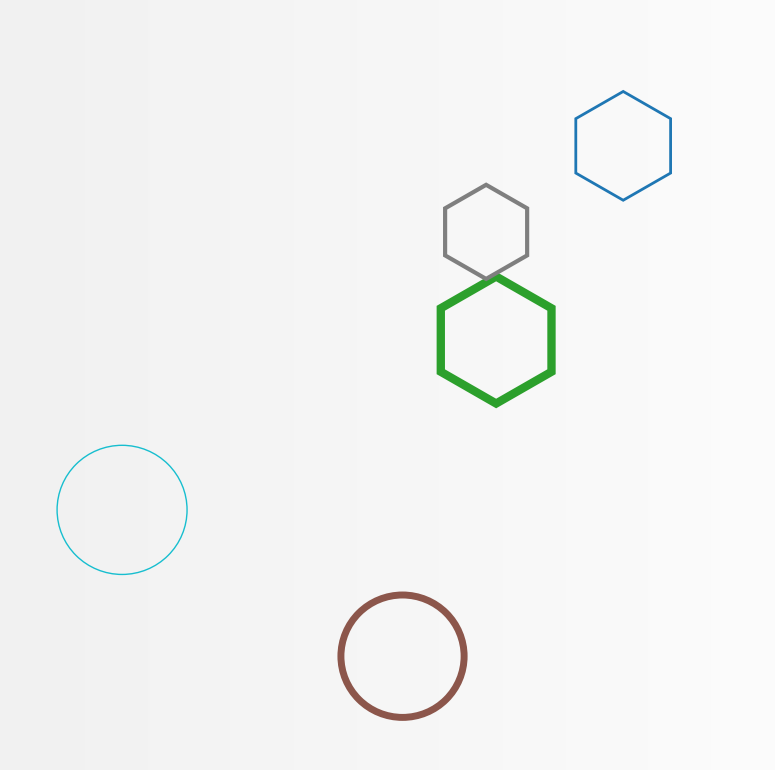[{"shape": "hexagon", "thickness": 1, "radius": 0.35, "center": [0.804, 0.811]}, {"shape": "hexagon", "thickness": 3, "radius": 0.41, "center": [0.64, 0.558]}, {"shape": "circle", "thickness": 2.5, "radius": 0.4, "center": [0.519, 0.148]}, {"shape": "hexagon", "thickness": 1.5, "radius": 0.31, "center": [0.627, 0.699]}, {"shape": "circle", "thickness": 0.5, "radius": 0.42, "center": [0.158, 0.338]}]